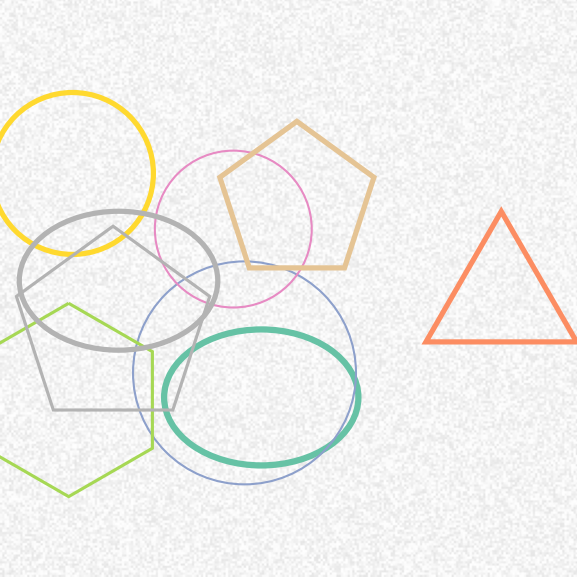[{"shape": "oval", "thickness": 3, "radius": 0.84, "center": [0.452, 0.311]}, {"shape": "triangle", "thickness": 2.5, "radius": 0.75, "center": [0.868, 0.482]}, {"shape": "circle", "thickness": 1, "radius": 0.97, "center": [0.423, 0.353]}, {"shape": "circle", "thickness": 1, "radius": 0.68, "center": [0.404, 0.602]}, {"shape": "hexagon", "thickness": 1.5, "radius": 0.84, "center": [0.119, 0.307]}, {"shape": "circle", "thickness": 2.5, "radius": 0.7, "center": [0.125, 0.699]}, {"shape": "pentagon", "thickness": 2.5, "radius": 0.7, "center": [0.514, 0.649]}, {"shape": "oval", "thickness": 2.5, "radius": 0.86, "center": [0.205, 0.513]}, {"shape": "pentagon", "thickness": 1.5, "radius": 0.88, "center": [0.196, 0.432]}]